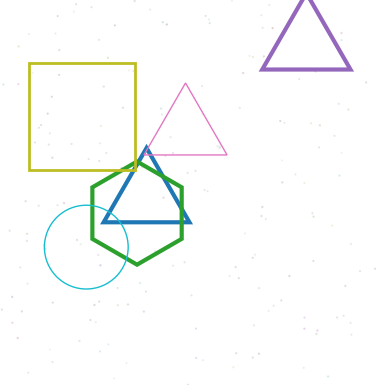[{"shape": "triangle", "thickness": 3, "radius": 0.64, "center": [0.381, 0.487]}, {"shape": "hexagon", "thickness": 3, "radius": 0.67, "center": [0.356, 0.447]}, {"shape": "triangle", "thickness": 3, "radius": 0.66, "center": [0.796, 0.886]}, {"shape": "triangle", "thickness": 1, "radius": 0.62, "center": [0.482, 0.66]}, {"shape": "square", "thickness": 2, "radius": 0.69, "center": [0.213, 0.697]}, {"shape": "circle", "thickness": 1, "radius": 0.54, "center": [0.224, 0.358]}]